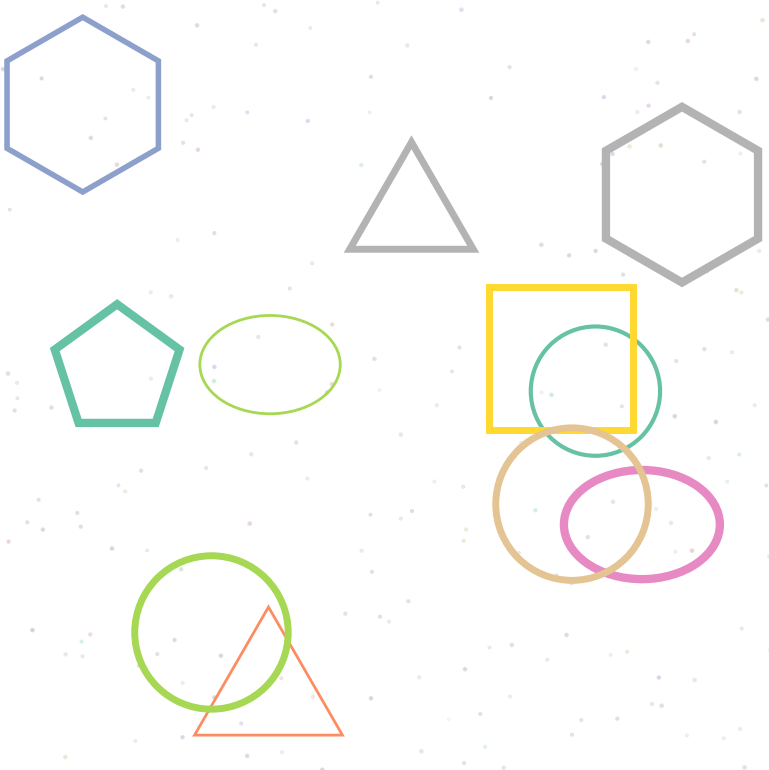[{"shape": "pentagon", "thickness": 3, "radius": 0.43, "center": [0.152, 0.52]}, {"shape": "circle", "thickness": 1.5, "radius": 0.42, "center": [0.773, 0.492]}, {"shape": "triangle", "thickness": 1, "radius": 0.55, "center": [0.349, 0.101]}, {"shape": "hexagon", "thickness": 2, "radius": 0.57, "center": [0.107, 0.864]}, {"shape": "oval", "thickness": 3, "radius": 0.51, "center": [0.834, 0.319]}, {"shape": "oval", "thickness": 1, "radius": 0.46, "center": [0.351, 0.526]}, {"shape": "circle", "thickness": 2.5, "radius": 0.5, "center": [0.275, 0.179]}, {"shape": "square", "thickness": 2.5, "radius": 0.47, "center": [0.729, 0.534]}, {"shape": "circle", "thickness": 2.5, "radius": 0.5, "center": [0.743, 0.345]}, {"shape": "triangle", "thickness": 2.5, "radius": 0.46, "center": [0.534, 0.723]}, {"shape": "hexagon", "thickness": 3, "radius": 0.57, "center": [0.886, 0.747]}]